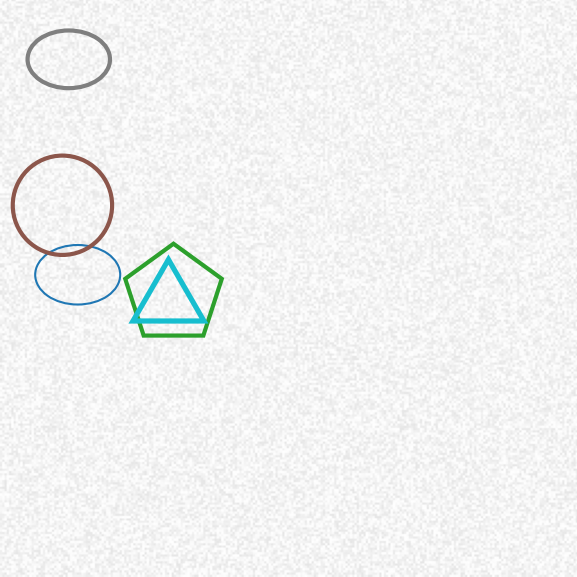[{"shape": "oval", "thickness": 1, "radius": 0.37, "center": [0.135, 0.523]}, {"shape": "pentagon", "thickness": 2, "radius": 0.44, "center": [0.3, 0.489]}, {"shape": "circle", "thickness": 2, "radius": 0.43, "center": [0.108, 0.644]}, {"shape": "oval", "thickness": 2, "radius": 0.36, "center": [0.119, 0.896]}, {"shape": "triangle", "thickness": 2.5, "radius": 0.35, "center": [0.292, 0.479]}]